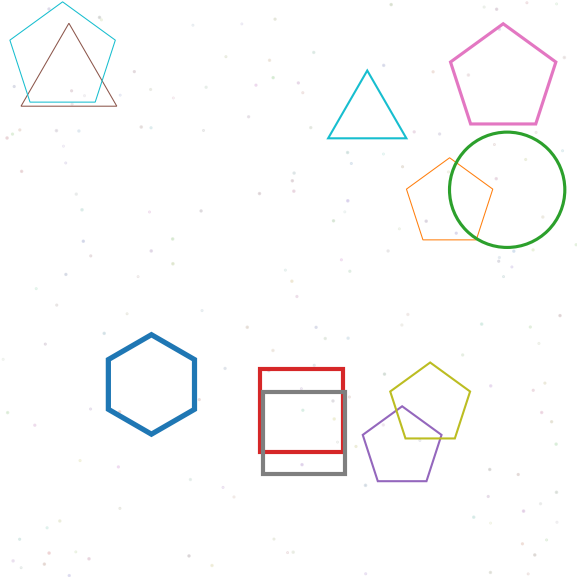[{"shape": "hexagon", "thickness": 2.5, "radius": 0.43, "center": [0.262, 0.333]}, {"shape": "pentagon", "thickness": 0.5, "radius": 0.39, "center": [0.779, 0.647]}, {"shape": "circle", "thickness": 1.5, "radius": 0.5, "center": [0.878, 0.671]}, {"shape": "square", "thickness": 2, "radius": 0.36, "center": [0.521, 0.288]}, {"shape": "pentagon", "thickness": 1, "radius": 0.36, "center": [0.696, 0.224]}, {"shape": "triangle", "thickness": 0.5, "radius": 0.48, "center": [0.119, 0.863]}, {"shape": "pentagon", "thickness": 1.5, "radius": 0.48, "center": [0.871, 0.862]}, {"shape": "square", "thickness": 2, "radius": 0.36, "center": [0.526, 0.249]}, {"shape": "pentagon", "thickness": 1, "radius": 0.36, "center": [0.745, 0.299]}, {"shape": "pentagon", "thickness": 0.5, "radius": 0.48, "center": [0.108, 0.9]}, {"shape": "triangle", "thickness": 1, "radius": 0.39, "center": [0.636, 0.799]}]